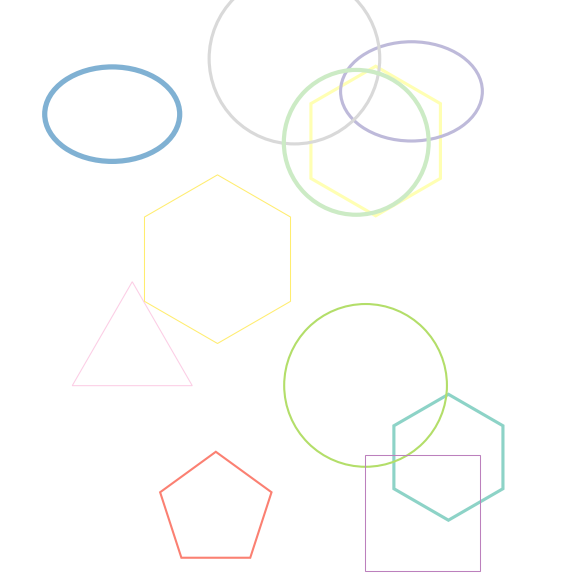[{"shape": "hexagon", "thickness": 1.5, "radius": 0.55, "center": [0.776, 0.207]}, {"shape": "hexagon", "thickness": 1.5, "radius": 0.65, "center": [0.651, 0.755]}, {"shape": "oval", "thickness": 1.5, "radius": 0.61, "center": [0.712, 0.841]}, {"shape": "pentagon", "thickness": 1, "radius": 0.51, "center": [0.374, 0.115]}, {"shape": "oval", "thickness": 2.5, "radius": 0.58, "center": [0.194, 0.801]}, {"shape": "circle", "thickness": 1, "radius": 0.7, "center": [0.633, 0.332]}, {"shape": "triangle", "thickness": 0.5, "radius": 0.6, "center": [0.229, 0.391]}, {"shape": "circle", "thickness": 1.5, "radius": 0.74, "center": [0.51, 0.898]}, {"shape": "square", "thickness": 0.5, "radius": 0.5, "center": [0.732, 0.111]}, {"shape": "circle", "thickness": 2, "radius": 0.63, "center": [0.617, 0.753]}, {"shape": "hexagon", "thickness": 0.5, "radius": 0.73, "center": [0.377, 0.55]}]